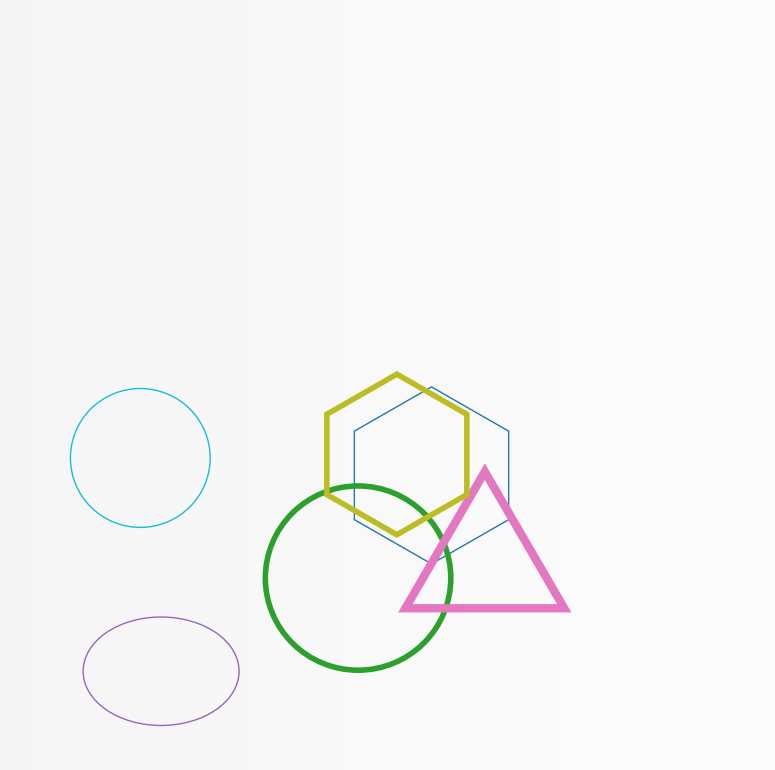[{"shape": "hexagon", "thickness": 0.5, "radius": 0.57, "center": [0.557, 0.383]}, {"shape": "circle", "thickness": 2, "radius": 0.6, "center": [0.462, 0.249]}, {"shape": "oval", "thickness": 0.5, "radius": 0.5, "center": [0.208, 0.128]}, {"shape": "triangle", "thickness": 3, "radius": 0.59, "center": [0.626, 0.269]}, {"shape": "hexagon", "thickness": 2, "radius": 0.52, "center": [0.512, 0.41]}, {"shape": "circle", "thickness": 0.5, "radius": 0.45, "center": [0.181, 0.405]}]